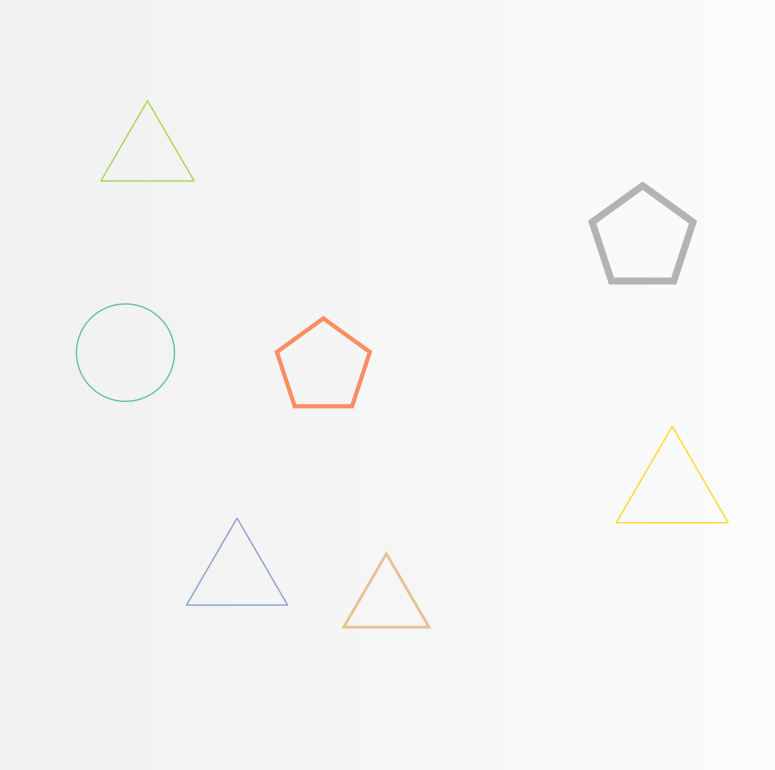[{"shape": "circle", "thickness": 0.5, "radius": 0.32, "center": [0.162, 0.542]}, {"shape": "pentagon", "thickness": 1.5, "radius": 0.32, "center": [0.417, 0.523]}, {"shape": "triangle", "thickness": 0.5, "radius": 0.38, "center": [0.306, 0.252]}, {"shape": "triangle", "thickness": 0.5, "radius": 0.35, "center": [0.19, 0.8]}, {"shape": "triangle", "thickness": 0.5, "radius": 0.42, "center": [0.867, 0.363]}, {"shape": "triangle", "thickness": 1, "radius": 0.32, "center": [0.499, 0.217]}, {"shape": "pentagon", "thickness": 2.5, "radius": 0.34, "center": [0.829, 0.69]}]